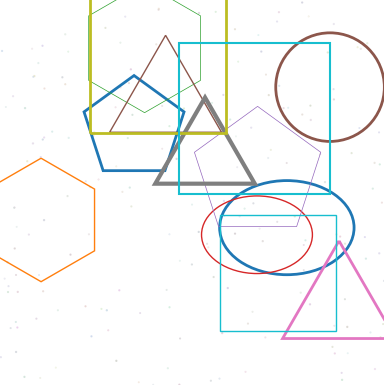[{"shape": "pentagon", "thickness": 2, "radius": 0.68, "center": [0.348, 0.667]}, {"shape": "oval", "thickness": 2, "radius": 0.87, "center": [0.745, 0.409]}, {"shape": "hexagon", "thickness": 1, "radius": 0.8, "center": [0.107, 0.429]}, {"shape": "hexagon", "thickness": 0.5, "radius": 0.84, "center": [0.376, 0.875]}, {"shape": "oval", "thickness": 1, "radius": 0.72, "center": [0.667, 0.39]}, {"shape": "pentagon", "thickness": 0.5, "radius": 0.86, "center": [0.669, 0.551]}, {"shape": "circle", "thickness": 2, "radius": 0.71, "center": [0.857, 0.774]}, {"shape": "triangle", "thickness": 1, "radius": 0.84, "center": [0.43, 0.74]}, {"shape": "triangle", "thickness": 2, "radius": 0.85, "center": [0.881, 0.205]}, {"shape": "triangle", "thickness": 3, "radius": 0.75, "center": [0.533, 0.598]}, {"shape": "square", "thickness": 2, "radius": 0.89, "center": [0.41, 0.831]}, {"shape": "square", "thickness": 1, "radius": 0.75, "center": [0.722, 0.291]}, {"shape": "square", "thickness": 1.5, "radius": 0.98, "center": [0.661, 0.692]}]